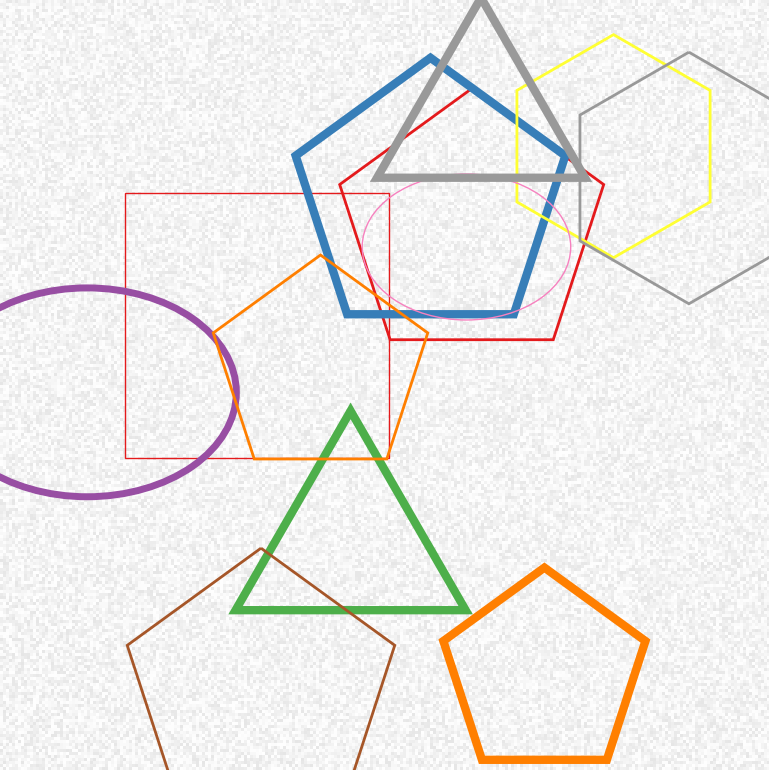[{"shape": "pentagon", "thickness": 1, "radius": 0.9, "center": [0.613, 0.705]}, {"shape": "square", "thickness": 0.5, "radius": 0.86, "center": [0.334, 0.577]}, {"shape": "pentagon", "thickness": 3, "radius": 0.92, "center": [0.559, 0.741]}, {"shape": "triangle", "thickness": 3, "radius": 0.86, "center": [0.455, 0.294]}, {"shape": "oval", "thickness": 2.5, "radius": 0.97, "center": [0.113, 0.49]}, {"shape": "pentagon", "thickness": 1, "radius": 0.73, "center": [0.416, 0.522]}, {"shape": "pentagon", "thickness": 3, "radius": 0.69, "center": [0.707, 0.125]}, {"shape": "hexagon", "thickness": 1, "radius": 0.72, "center": [0.797, 0.81]}, {"shape": "pentagon", "thickness": 1, "radius": 0.91, "center": [0.339, 0.105]}, {"shape": "oval", "thickness": 0.5, "radius": 0.68, "center": [0.606, 0.679]}, {"shape": "triangle", "thickness": 3, "radius": 0.78, "center": [0.625, 0.847]}, {"shape": "hexagon", "thickness": 1, "radius": 0.82, "center": [0.895, 0.769]}]